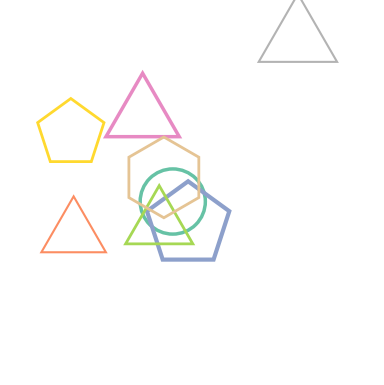[{"shape": "circle", "thickness": 2.5, "radius": 0.42, "center": [0.449, 0.477]}, {"shape": "triangle", "thickness": 1.5, "radius": 0.48, "center": [0.191, 0.393]}, {"shape": "pentagon", "thickness": 3, "radius": 0.56, "center": [0.489, 0.417]}, {"shape": "triangle", "thickness": 2.5, "radius": 0.55, "center": [0.37, 0.7]}, {"shape": "triangle", "thickness": 2, "radius": 0.5, "center": [0.414, 0.417]}, {"shape": "pentagon", "thickness": 2, "radius": 0.45, "center": [0.184, 0.654]}, {"shape": "hexagon", "thickness": 2, "radius": 0.52, "center": [0.426, 0.539]}, {"shape": "triangle", "thickness": 1.5, "radius": 0.59, "center": [0.774, 0.898]}]